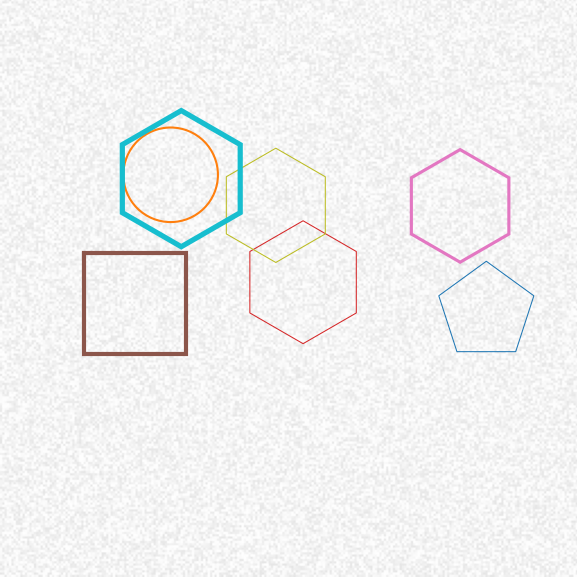[{"shape": "pentagon", "thickness": 0.5, "radius": 0.43, "center": [0.842, 0.46]}, {"shape": "circle", "thickness": 1, "radius": 0.41, "center": [0.295, 0.696]}, {"shape": "hexagon", "thickness": 0.5, "radius": 0.53, "center": [0.525, 0.51]}, {"shape": "square", "thickness": 2, "radius": 0.44, "center": [0.234, 0.474]}, {"shape": "hexagon", "thickness": 1.5, "radius": 0.49, "center": [0.797, 0.643]}, {"shape": "hexagon", "thickness": 0.5, "radius": 0.49, "center": [0.478, 0.644]}, {"shape": "hexagon", "thickness": 2.5, "radius": 0.59, "center": [0.314, 0.69]}]